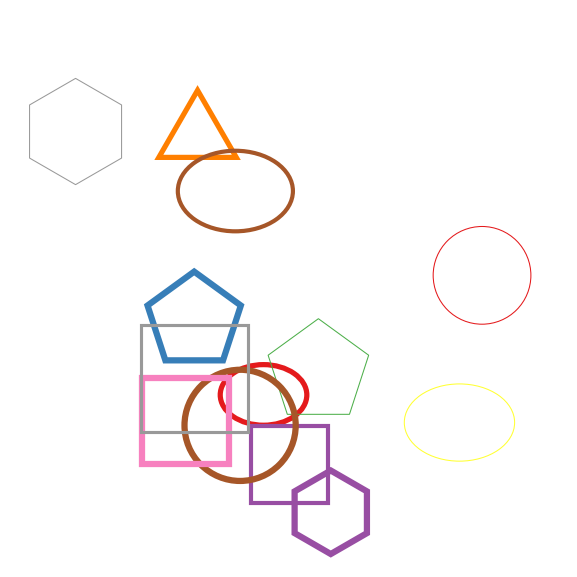[{"shape": "circle", "thickness": 0.5, "radius": 0.42, "center": [0.835, 0.522]}, {"shape": "oval", "thickness": 2.5, "radius": 0.37, "center": [0.456, 0.315]}, {"shape": "pentagon", "thickness": 3, "radius": 0.42, "center": [0.336, 0.444]}, {"shape": "pentagon", "thickness": 0.5, "radius": 0.46, "center": [0.551, 0.356]}, {"shape": "hexagon", "thickness": 3, "radius": 0.36, "center": [0.573, 0.112]}, {"shape": "square", "thickness": 2, "radius": 0.33, "center": [0.502, 0.195]}, {"shape": "triangle", "thickness": 2.5, "radius": 0.39, "center": [0.342, 0.765]}, {"shape": "oval", "thickness": 0.5, "radius": 0.48, "center": [0.796, 0.267]}, {"shape": "oval", "thickness": 2, "radius": 0.5, "center": [0.408, 0.668]}, {"shape": "circle", "thickness": 3, "radius": 0.48, "center": [0.416, 0.263]}, {"shape": "square", "thickness": 3, "radius": 0.37, "center": [0.321, 0.27]}, {"shape": "hexagon", "thickness": 0.5, "radius": 0.46, "center": [0.131, 0.771]}, {"shape": "square", "thickness": 1.5, "radius": 0.46, "center": [0.337, 0.343]}]